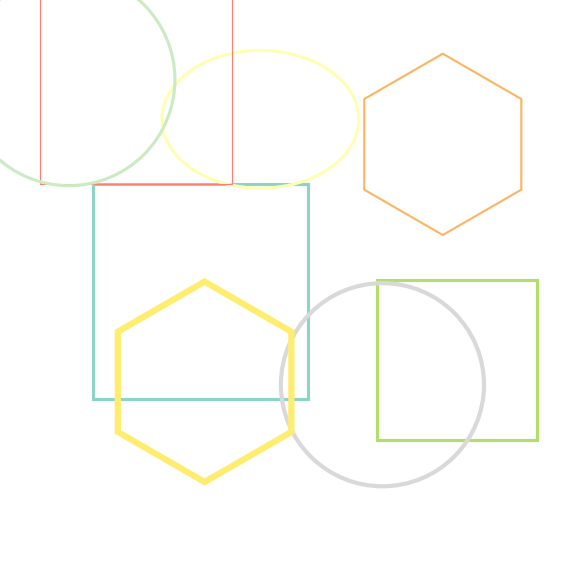[{"shape": "square", "thickness": 1.5, "radius": 0.93, "center": [0.348, 0.495]}, {"shape": "oval", "thickness": 1.5, "radius": 0.85, "center": [0.451, 0.793]}, {"shape": "square", "thickness": 0.5, "radius": 0.83, "center": [0.236, 0.846]}, {"shape": "hexagon", "thickness": 1, "radius": 0.79, "center": [0.767, 0.749]}, {"shape": "square", "thickness": 1.5, "radius": 0.69, "center": [0.792, 0.375]}, {"shape": "circle", "thickness": 2, "radius": 0.88, "center": [0.662, 0.333]}, {"shape": "circle", "thickness": 1.5, "radius": 0.92, "center": [0.119, 0.861]}, {"shape": "hexagon", "thickness": 3, "radius": 0.87, "center": [0.354, 0.338]}]